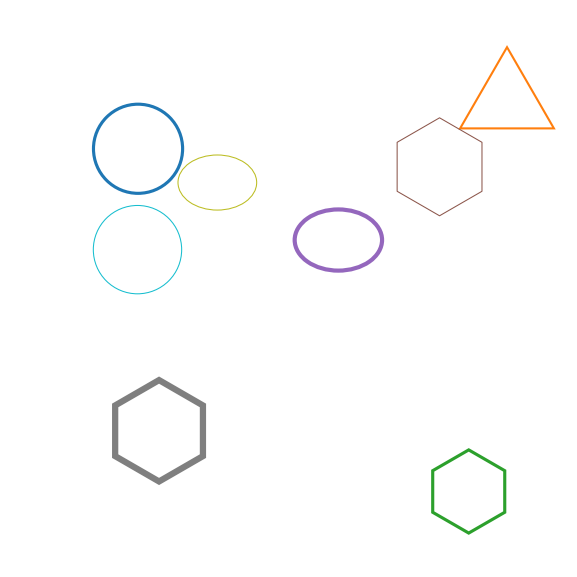[{"shape": "circle", "thickness": 1.5, "radius": 0.39, "center": [0.239, 0.742]}, {"shape": "triangle", "thickness": 1, "radius": 0.47, "center": [0.878, 0.824]}, {"shape": "hexagon", "thickness": 1.5, "radius": 0.36, "center": [0.812, 0.148]}, {"shape": "oval", "thickness": 2, "radius": 0.38, "center": [0.586, 0.583]}, {"shape": "hexagon", "thickness": 0.5, "radius": 0.42, "center": [0.761, 0.71]}, {"shape": "hexagon", "thickness": 3, "radius": 0.44, "center": [0.275, 0.253]}, {"shape": "oval", "thickness": 0.5, "radius": 0.34, "center": [0.376, 0.683]}, {"shape": "circle", "thickness": 0.5, "radius": 0.38, "center": [0.238, 0.567]}]